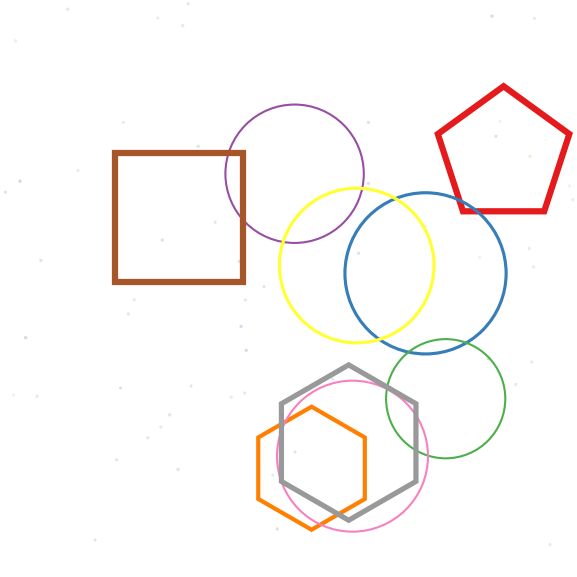[{"shape": "pentagon", "thickness": 3, "radius": 0.6, "center": [0.872, 0.73]}, {"shape": "circle", "thickness": 1.5, "radius": 0.7, "center": [0.737, 0.526]}, {"shape": "circle", "thickness": 1, "radius": 0.52, "center": [0.772, 0.309]}, {"shape": "circle", "thickness": 1, "radius": 0.6, "center": [0.51, 0.698]}, {"shape": "hexagon", "thickness": 2, "radius": 0.53, "center": [0.539, 0.188]}, {"shape": "circle", "thickness": 1.5, "radius": 0.67, "center": [0.618, 0.539]}, {"shape": "square", "thickness": 3, "radius": 0.56, "center": [0.311, 0.622]}, {"shape": "circle", "thickness": 1, "radius": 0.65, "center": [0.61, 0.209]}, {"shape": "hexagon", "thickness": 2.5, "radius": 0.67, "center": [0.604, 0.233]}]